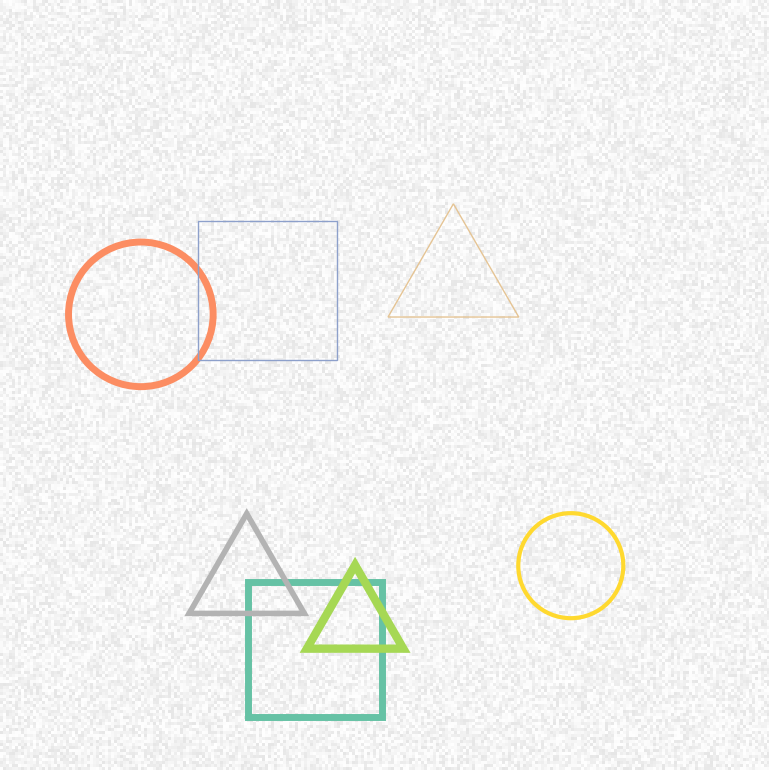[{"shape": "square", "thickness": 2.5, "radius": 0.44, "center": [0.409, 0.156]}, {"shape": "circle", "thickness": 2.5, "radius": 0.47, "center": [0.183, 0.592]}, {"shape": "square", "thickness": 0.5, "radius": 0.45, "center": [0.348, 0.622]}, {"shape": "triangle", "thickness": 3, "radius": 0.36, "center": [0.461, 0.194]}, {"shape": "circle", "thickness": 1.5, "radius": 0.34, "center": [0.741, 0.265]}, {"shape": "triangle", "thickness": 0.5, "radius": 0.49, "center": [0.589, 0.637]}, {"shape": "triangle", "thickness": 2, "radius": 0.43, "center": [0.32, 0.247]}]